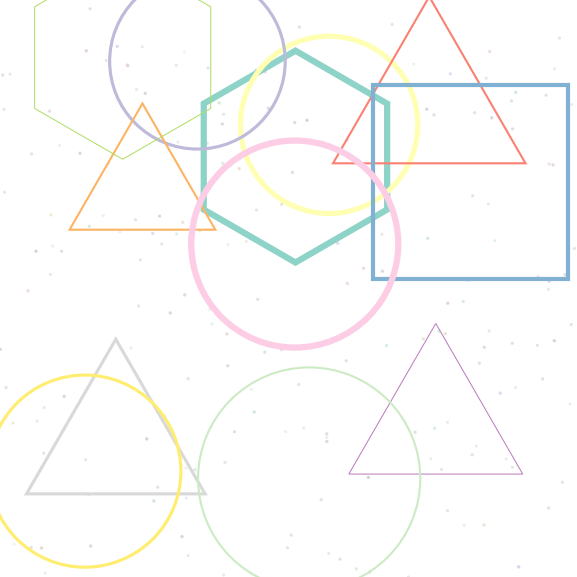[{"shape": "hexagon", "thickness": 3, "radius": 0.92, "center": [0.512, 0.728]}, {"shape": "circle", "thickness": 2.5, "radius": 0.77, "center": [0.57, 0.783]}, {"shape": "circle", "thickness": 1.5, "radius": 0.76, "center": [0.342, 0.893]}, {"shape": "triangle", "thickness": 1, "radius": 0.96, "center": [0.743, 0.813]}, {"shape": "square", "thickness": 2, "radius": 0.84, "center": [0.814, 0.684]}, {"shape": "triangle", "thickness": 1, "radius": 0.73, "center": [0.247, 0.674]}, {"shape": "hexagon", "thickness": 0.5, "radius": 0.88, "center": [0.212, 0.899]}, {"shape": "circle", "thickness": 3, "radius": 0.9, "center": [0.51, 0.577]}, {"shape": "triangle", "thickness": 1.5, "radius": 0.89, "center": [0.2, 0.233]}, {"shape": "triangle", "thickness": 0.5, "radius": 0.87, "center": [0.755, 0.265]}, {"shape": "circle", "thickness": 1, "radius": 0.96, "center": [0.535, 0.171]}, {"shape": "circle", "thickness": 1.5, "radius": 0.83, "center": [0.147, 0.183]}]